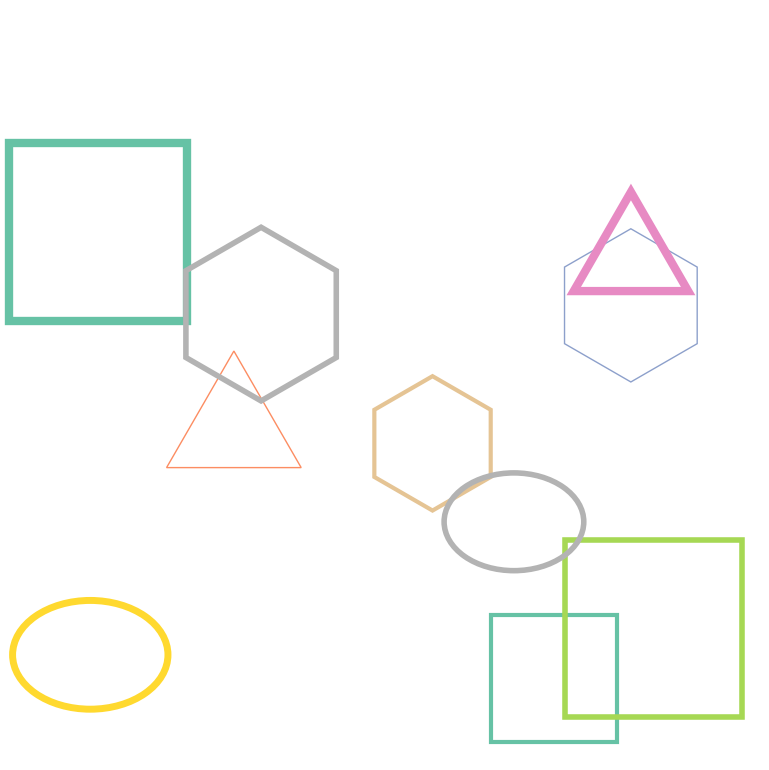[{"shape": "square", "thickness": 3, "radius": 0.58, "center": [0.127, 0.699]}, {"shape": "square", "thickness": 1.5, "radius": 0.41, "center": [0.719, 0.119]}, {"shape": "triangle", "thickness": 0.5, "radius": 0.5, "center": [0.304, 0.443]}, {"shape": "hexagon", "thickness": 0.5, "radius": 0.5, "center": [0.819, 0.603]}, {"shape": "triangle", "thickness": 3, "radius": 0.43, "center": [0.819, 0.665]}, {"shape": "square", "thickness": 2, "radius": 0.57, "center": [0.849, 0.183]}, {"shape": "oval", "thickness": 2.5, "radius": 0.5, "center": [0.117, 0.15]}, {"shape": "hexagon", "thickness": 1.5, "radius": 0.44, "center": [0.562, 0.424]}, {"shape": "hexagon", "thickness": 2, "radius": 0.56, "center": [0.339, 0.592]}, {"shape": "oval", "thickness": 2, "radius": 0.45, "center": [0.667, 0.322]}]